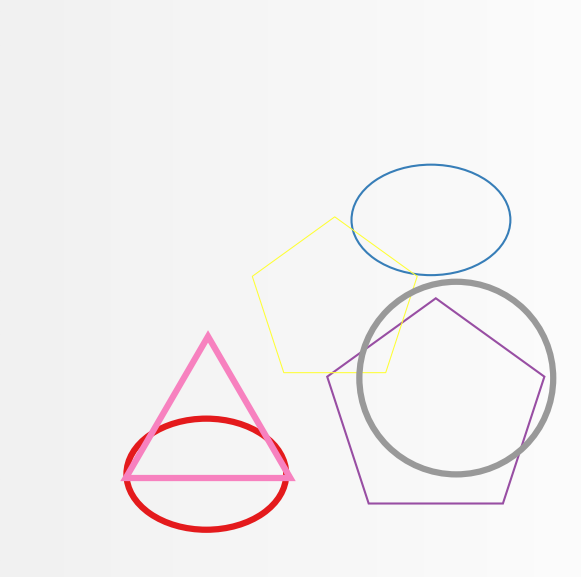[{"shape": "oval", "thickness": 3, "radius": 0.69, "center": [0.355, 0.178]}, {"shape": "oval", "thickness": 1, "radius": 0.68, "center": [0.741, 0.618]}, {"shape": "pentagon", "thickness": 1, "radius": 0.98, "center": [0.75, 0.286]}, {"shape": "pentagon", "thickness": 0.5, "radius": 0.75, "center": [0.576, 0.474]}, {"shape": "triangle", "thickness": 3, "radius": 0.82, "center": [0.358, 0.253]}, {"shape": "circle", "thickness": 3, "radius": 0.83, "center": [0.785, 0.344]}]